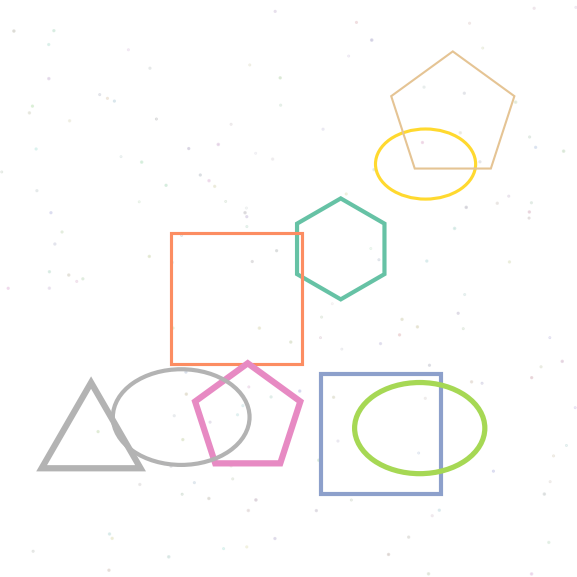[{"shape": "hexagon", "thickness": 2, "radius": 0.44, "center": [0.59, 0.568]}, {"shape": "square", "thickness": 1.5, "radius": 0.57, "center": [0.409, 0.483]}, {"shape": "square", "thickness": 2, "radius": 0.52, "center": [0.66, 0.248]}, {"shape": "pentagon", "thickness": 3, "radius": 0.48, "center": [0.429, 0.274]}, {"shape": "oval", "thickness": 2.5, "radius": 0.56, "center": [0.727, 0.258]}, {"shape": "oval", "thickness": 1.5, "radius": 0.43, "center": [0.737, 0.715]}, {"shape": "pentagon", "thickness": 1, "radius": 0.56, "center": [0.784, 0.798]}, {"shape": "oval", "thickness": 2, "radius": 0.59, "center": [0.314, 0.277]}, {"shape": "triangle", "thickness": 3, "radius": 0.49, "center": [0.158, 0.238]}]